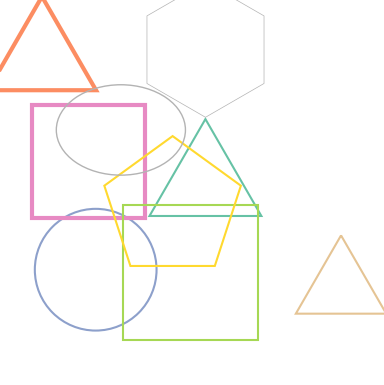[{"shape": "triangle", "thickness": 1.5, "radius": 0.84, "center": [0.534, 0.523]}, {"shape": "triangle", "thickness": 3, "radius": 0.81, "center": [0.109, 0.847]}, {"shape": "circle", "thickness": 1.5, "radius": 0.79, "center": [0.249, 0.299]}, {"shape": "square", "thickness": 3, "radius": 0.73, "center": [0.23, 0.58]}, {"shape": "square", "thickness": 1.5, "radius": 0.88, "center": [0.495, 0.292]}, {"shape": "pentagon", "thickness": 1.5, "radius": 0.93, "center": [0.448, 0.46]}, {"shape": "triangle", "thickness": 1.5, "radius": 0.68, "center": [0.886, 0.253]}, {"shape": "hexagon", "thickness": 0.5, "radius": 0.88, "center": [0.534, 0.871]}, {"shape": "oval", "thickness": 1, "radius": 0.84, "center": [0.314, 0.662]}]